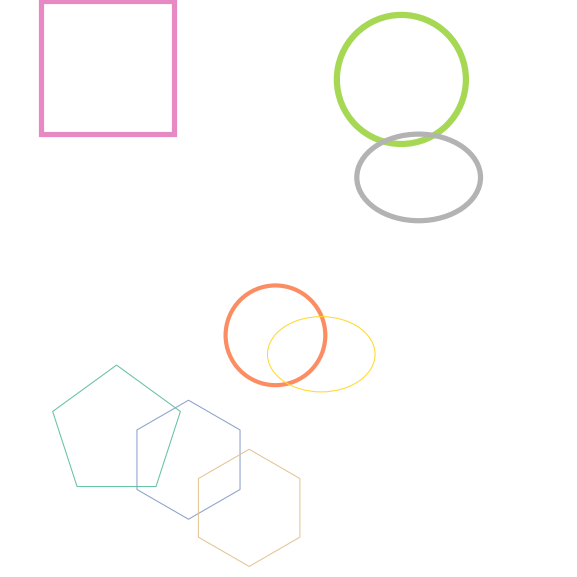[{"shape": "pentagon", "thickness": 0.5, "radius": 0.58, "center": [0.202, 0.251]}, {"shape": "circle", "thickness": 2, "radius": 0.43, "center": [0.477, 0.419]}, {"shape": "hexagon", "thickness": 0.5, "radius": 0.52, "center": [0.326, 0.203]}, {"shape": "square", "thickness": 2.5, "radius": 0.58, "center": [0.186, 0.882]}, {"shape": "circle", "thickness": 3, "radius": 0.56, "center": [0.695, 0.862]}, {"shape": "oval", "thickness": 0.5, "radius": 0.47, "center": [0.556, 0.386]}, {"shape": "hexagon", "thickness": 0.5, "radius": 0.51, "center": [0.431, 0.12]}, {"shape": "oval", "thickness": 2.5, "radius": 0.54, "center": [0.725, 0.692]}]